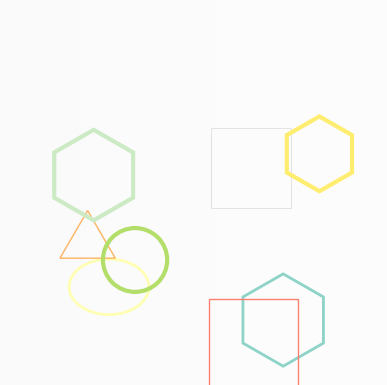[{"shape": "hexagon", "thickness": 2, "radius": 0.6, "center": [0.731, 0.169]}, {"shape": "oval", "thickness": 2, "radius": 0.52, "center": [0.281, 0.255]}, {"shape": "square", "thickness": 1, "radius": 0.58, "center": [0.654, 0.109]}, {"shape": "triangle", "thickness": 1, "radius": 0.41, "center": [0.226, 0.371]}, {"shape": "circle", "thickness": 3, "radius": 0.41, "center": [0.349, 0.325]}, {"shape": "square", "thickness": 0.5, "radius": 0.52, "center": [0.648, 0.562]}, {"shape": "hexagon", "thickness": 3, "radius": 0.59, "center": [0.242, 0.545]}, {"shape": "hexagon", "thickness": 3, "radius": 0.49, "center": [0.824, 0.6]}]